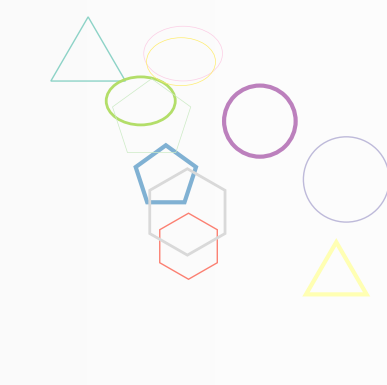[{"shape": "triangle", "thickness": 1, "radius": 0.56, "center": [0.227, 0.845]}, {"shape": "triangle", "thickness": 3, "radius": 0.45, "center": [0.868, 0.281]}, {"shape": "circle", "thickness": 1, "radius": 0.55, "center": [0.894, 0.534]}, {"shape": "hexagon", "thickness": 1, "radius": 0.43, "center": [0.486, 0.36]}, {"shape": "pentagon", "thickness": 3, "radius": 0.41, "center": [0.428, 0.541]}, {"shape": "oval", "thickness": 2, "radius": 0.45, "center": [0.363, 0.738]}, {"shape": "oval", "thickness": 0.5, "radius": 0.51, "center": [0.473, 0.861]}, {"shape": "hexagon", "thickness": 2, "radius": 0.56, "center": [0.484, 0.449]}, {"shape": "circle", "thickness": 3, "radius": 0.46, "center": [0.671, 0.685]}, {"shape": "pentagon", "thickness": 0.5, "radius": 0.53, "center": [0.391, 0.69]}, {"shape": "oval", "thickness": 0.5, "radius": 0.44, "center": [0.467, 0.84]}]